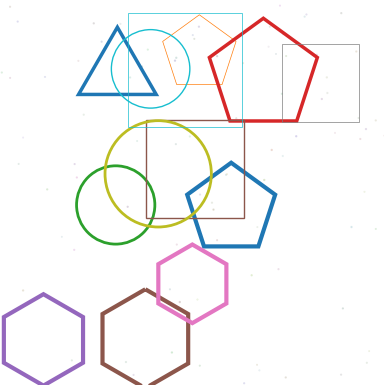[{"shape": "pentagon", "thickness": 3, "radius": 0.6, "center": [0.6, 0.457]}, {"shape": "triangle", "thickness": 2.5, "radius": 0.58, "center": [0.305, 0.813]}, {"shape": "pentagon", "thickness": 0.5, "radius": 0.5, "center": [0.518, 0.861]}, {"shape": "circle", "thickness": 2, "radius": 0.51, "center": [0.301, 0.468]}, {"shape": "pentagon", "thickness": 2.5, "radius": 0.74, "center": [0.684, 0.805]}, {"shape": "hexagon", "thickness": 3, "radius": 0.59, "center": [0.113, 0.117]}, {"shape": "hexagon", "thickness": 3, "radius": 0.64, "center": [0.378, 0.12]}, {"shape": "square", "thickness": 1, "radius": 0.64, "center": [0.507, 0.561]}, {"shape": "hexagon", "thickness": 3, "radius": 0.51, "center": [0.5, 0.263]}, {"shape": "square", "thickness": 0.5, "radius": 0.5, "center": [0.832, 0.784]}, {"shape": "circle", "thickness": 2, "radius": 0.69, "center": [0.411, 0.548]}, {"shape": "circle", "thickness": 1, "radius": 0.51, "center": [0.391, 0.821]}, {"shape": "square", "thickness": 0.5, "radius": 0.74, "center": [0.48, 0.819]}]